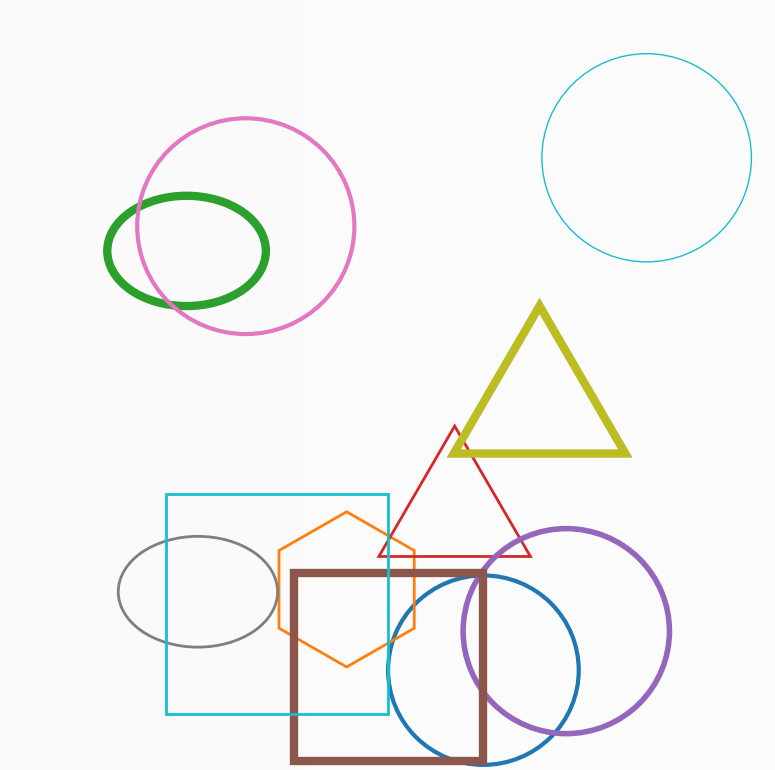[{"shape": "circle", "thickness": 1.5, "radius": 0.61, "center": [0.624, 0.13]}, {"shape": "hexagon", "thickness": 1, "radius": 0.5, "center": [0.447, 0.235]}, {"shape": "oval", "thickness": 3, "radius": 0.51, "center": [0.241, 0.674]}, {"shape": "triangle", "thickness": 1, "radius": 0.56, "center": [0.587, 0.334]}, {"shape": "circle", "thickness": 2, "radius": 0.67, "center": [0.731, 0.18]}, {"shape": "square", "thickness": 3, "radius": 0.61, "center": [0.502, 0.134]}, {"shape": "circle", "thickness": 1.5, "radius": 0.7, "center": [0.317, 0.706]}, {"shape": "oval", "thickness": 1, "radius": 0.51, "center": [0.255, 0.231]}, {"shape": "triangle", "thickness": 3, "radius": 0.64, "center": [0.696, 0.475]}, {"shape": "circle", "thickness": 0.5, "radius": 0.68, "center": [0.834, 0.795]}, {"shape": "square", "thickness": 1, "radius": 0.72, "center": [0.357, 0.215]}]